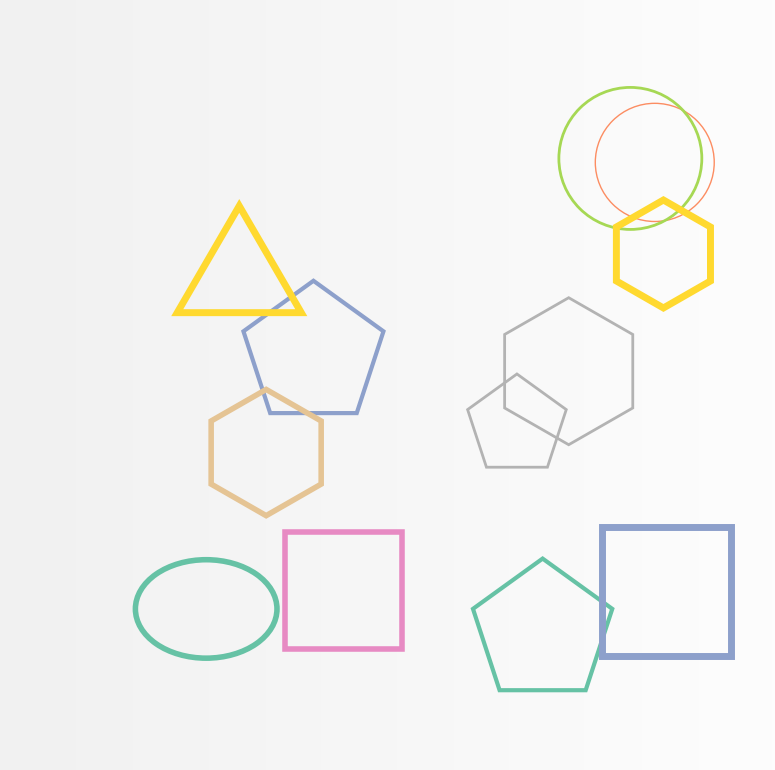[{"shape": "pentagon", "thickness": 1.5, "radius": 0.47, "center": [0.7, 0.18]}, {"shape": "oval", "thickness": 2, "radius": 0.46, "center": [0.266, 0.209]}, {"shape": "circle", "thickness": 0.5, "radius": 0.38, "center": [0.845, 0.789]}, {"shape": "square", "thickness": 2.5, "radius": 0.42, "center": [0.86, 0.232]}, {"shape": "pentagon", "thickness": 1.5, "radius": 0.47, "center": [0.404, 0.54]}, {"shape": "square", "thickness": 2, "radius": 0.38, "center": [0.444, 0.233]}, {"shape": "circle", "thickness": 1, "radius": 0.46, "center": [0.813, 0.794]}, {"shape": "hexagon", "thickness": 2.5, "radius": 0.35, "center": [0.856, 0.67]}, {"shape": "triangle", "thickness": 2.5, "radius": 0.46, "center": [0.309, 0.64]}, {"shape": "hexagon", "thickness": 2, "radius": 0.41, "center": [0.343, 0.412]}, {"shape": "pentagon", "thickness": 1, "radius": 0.33, "center": [0.667, 0.447]}, {"shape": "hexagon", "thickness": 1, "radius": 0.48, "center": [0.734, 0.518]}]